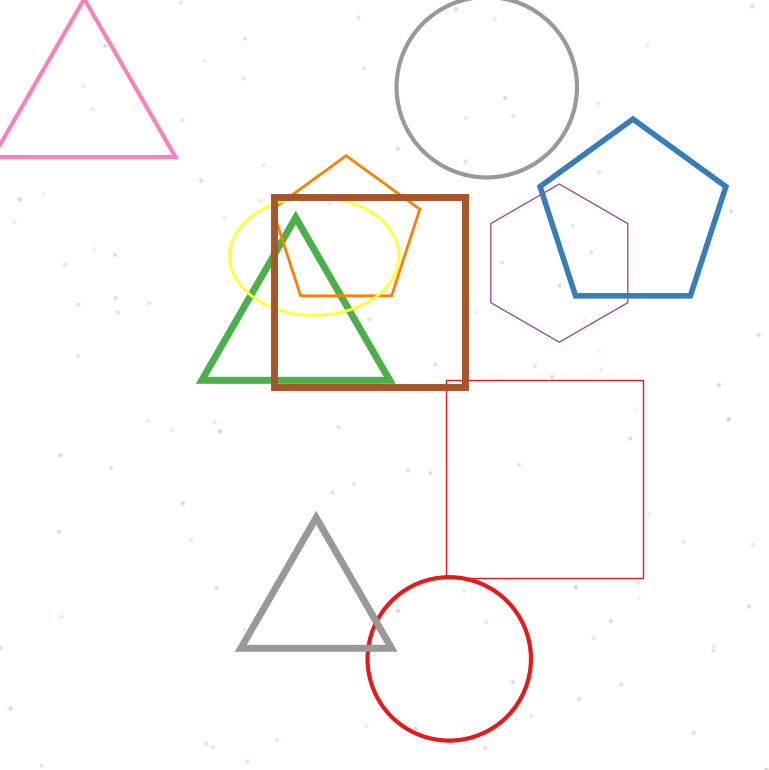[{"shape": "square", "thickness": 0.5, "radius": 0.64, "center": [0.707, 0.378]}, {"shape": "circle", "thickness": 1.5, "radius": 0.53, "center": [0.583, 0.144]}, {"shape": "pentagon", "thickness": 2, "radius": 0.63, "center": [0.822, 0.718]}, {"shape": "triangle", "thickness": 2.5, "radius": 0.7, "center": [0.384, 0.577]}, {"shape": "hexagon", "thickness": 0.5, "radius": 0.51, "center": [0.726, 0.658]}, {"shape": "pentagon", "thickness": 1, "radius": 0.5, "center": [0.45, 0.697]}, {"shape": "oval", "thickness": 1, "radius": 0.55, "center": [0.408, 0.667]}, {"shape": "square", "thickness": 2.5, "radius": 0.62, "center": [0.48, 0.621]}, {"shape": "triangle", "thickness": 1.5, "radius": 0.68, "center": [0.109, 0.864]}, {"shape": "circle", "thickness": 1.5, "radius": 0.59, "center": [0.632, 0.887]}, {"shape": "triangle", "thickness": 2.5, "radius": 0.57, "center": [0.411, 0.215]}]